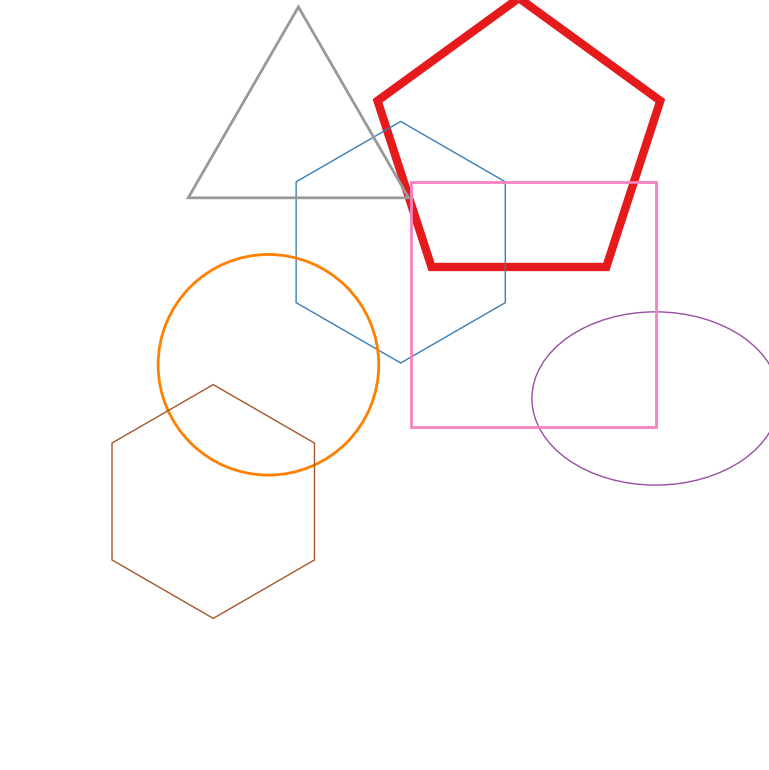[{"shape": "pentagon", "thickness": 3, "radius": 0.97, "center": [0.674, 0.809]}, {"shape": "hexagon", "thickness": 0.5, "radius": 0.78, "center": [0.52, 0.685]}, {"shape": "oval", "thickness": 0.5, "radius": 0.8, "center": [0.851, 0.483]}, {"shape": "circle", "thickness": 1, "radius": 0.72, "center": [0.349, 0.526]}, {"shape": "hexagon", "thickness": 0.5, "radius": 0.76, "center": [0.277, 0.349]}, {"shape": "square", "thickness": 1, "radius": 0.79, "center": [0.693, 0.605]}, {"shape": "triangle", "thickness": 1, "radius": 0.83, "center": [0.388, 0.826]}]